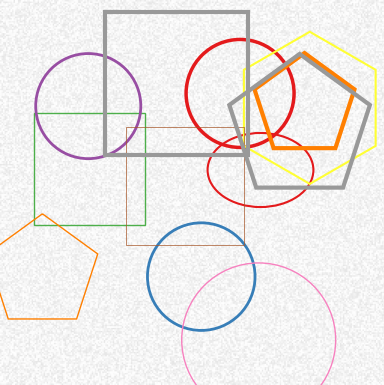[{"shape": "oval", "thickness": 1.5, "radius": 0.69, "center": [0.677, 0.558]}, {"shape": "circle", "thickness": 2.5, "radius": 0.7, "center": [0.624, 0.757]}, {"shape": "circle", "thickness": 2, "radius": 0.7, "center": [0.523, 0.281]}, {"shape": "square", "thickness": 1, "radius": 0.72, "center": [0.232, 0.561]}, {"shape": "circle", "thickness": 2, "radius": 0.68, "center": [0.229, 0.724]}, {"shape": "pentagon", "thickness": 1, "radius": 0.76, "center": [0.11, 0.294]}, {"shape": "pentagon", "thickness": 3, "radius": 0.68, "center": [0.791, 0.726]}, {"shape": "hexagon", "thickness": 1.5, "radius": 0.99, "center": [0.805, 0.72]}, {"shape": "square", "thickness": 0.5, "radius": 0.76, "center": [0.48, 0.517]}, {"shape": "circle", "thickness": 1, "radius": 1.0, "center": [0.672, 0.117]}, {"shape": "pentagon", "thickness": 3, "radius": 0.96, "center": [0.778, 0.668]}, {"shape": "square", "thickness": 3, "radius": 0.93, "center": [0.458, 0.783]}]